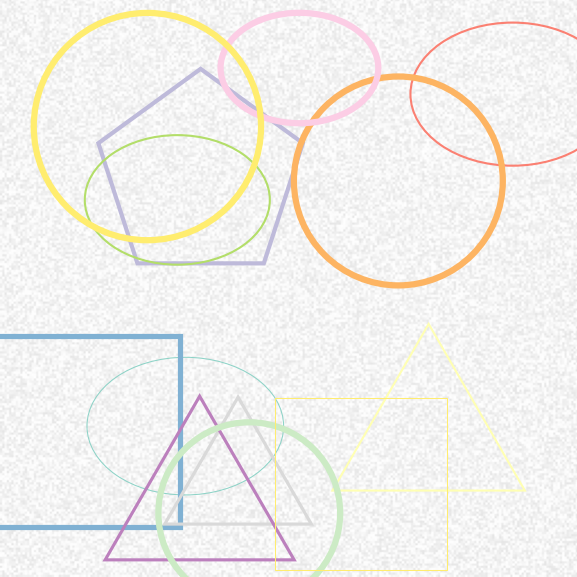[{"shape": "oval", "thickness": 0.5, "radius": 0.85, "center": [0.321, 0.261]}, {"shape": "triangle", "thickness": 1, "radius": 0.96, "center": [0.742, 0.246]}, {"shape": "pentagon", "thickness": 2, "radius": 0.93, "center": [0.347, 0.694]}, {"shape": "oval", "thickness": 1, "radius": 0.88, "center": [0.888, 0.836]}, {"shape": "square", "thickness": 2.5, "radius": 0.82, "center": [0.147, 0.252]}, {"shape": "circle", "thickness": 3, "radius": 0.9, "center": [0.69, 0.686]}, {"shape": "oval", "thickness": 1, "radius": 0.8, "center": [0.307, 0.653]}, {"shape": "oval", "thickness": 3, "radius": 0.68, "center": [0.518, 0.881]}, {"shape": "triangle", "thickness": 1.5, "radius": 0.73, "center": [0.412, 0.165]}, {"shape": "triangle", "thickness": 1.5, "radius": 0.94, "center": [0.346, 0.124]}, {"shape": "circle", "thickness": 3, "radius": 0.79, "center": [0.432, 0.111]}, {"shape": "circle", "thickness": 3, "radius": 0.98, "center": [0.255, 0.78]}, {"shape": "square", "thickness": 0.5, "radius": 0.74, "center": [0.626, 0.16]}]